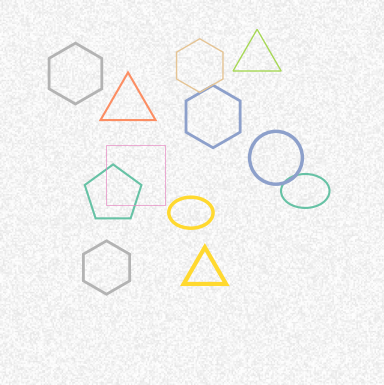[{"shape": "oval", "thickness": 1.5, "radius": 0.31, "center": [0.793, 0.504]}, {"shape": "pentagon", "thickness": 1.5, "radius": 0.39, "center": [0.294, 0.495]}, {"shape": "triangle", "thickness": 1.5, "radius": 0.41, "center": [0.333, 0.729]}, {"shape": "hexagon", "thickness": 2, "radius": 0.41, "center": [0.553, 0.697]}, {"shape": "circle", "thickness": 2.5, "radius": 0.34, "center": [0.717, 0.59]}, {"shape": "square", "thickness": 0.5, "radius": 0.39, "center": [0.352, 0.545]}, {"shape": "triangle", "thickness": 1, "radius": 0.36, "center": [0.668, 0.852]}, {"shape": "triangle", "thickness": 3, "radius": 0.32, "center": [0.532, 0.294]}, {"shape": "oval", "thickness": 2.5, "radius": 0.29, "center": [0.496, 0.448]}, {"shape": "hexagon", "thickness": 1, "radius": 0.35, "center": [0.519, 0.83]}, {"shape": "hexagon", "thickness": 2, "radius": 0.35, "center": [0.277, 0.305]}, {"shape": "hexagon", "thickness": 2, "radius": 0.4, "center": [0.196, 0.809]}]